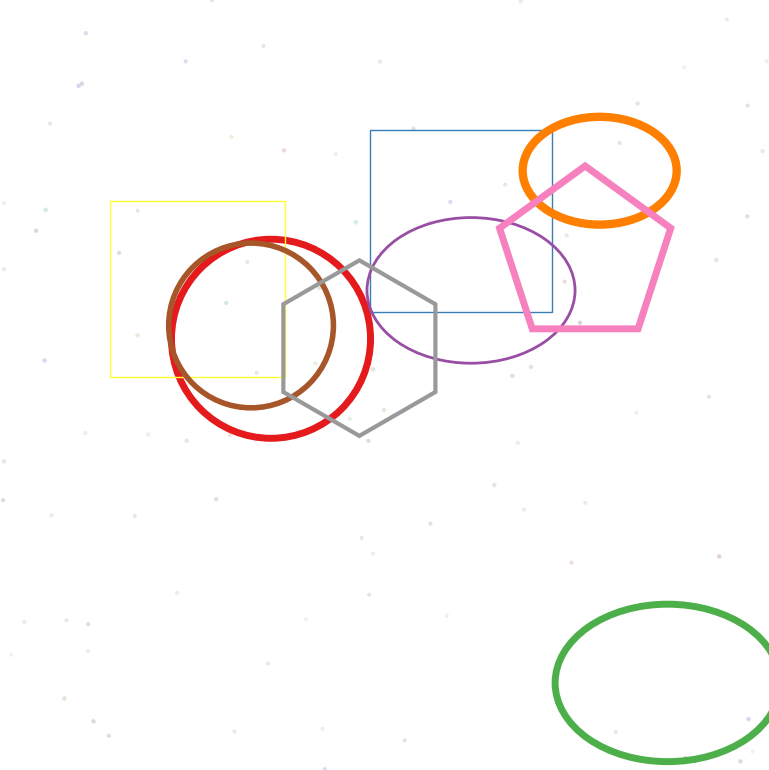[{"shape": "circle", "thickness": 2.5, "radius": 0.65, "center": [0.352, 0.56]}, {"shape": "square", "thickness": 0.5, "radius": 0.59, "center": [0.599, 0.712]}, {"shape": "oval", "thickness": 2.5, "radius": 0.73, "center": [0.867, 0.113]}, {"shape": "oval", "thickness": 1, "radius": 0.68, "center": [0.612, 0.623]}, {"shape": "oval", "thickness": 3, "radius": 0.5, "center": [0.779, 0.778]}, {"shape": "square", "thickness": 0.5, "radius": 0.57, "center": [0.256, 0.625]}, {"shape": "circle", "thickness": 2, "radius": 0.53, "center": [0.326, 0.577]}, {"shape": "pentagon", "thickness": 2.5, "radius": 0.58, "center": [0.76, 0.668]}, {"shape": "hexagon", "thickness": 1.5, "radius": 0.57, "center": [0.467, 0.548]}]